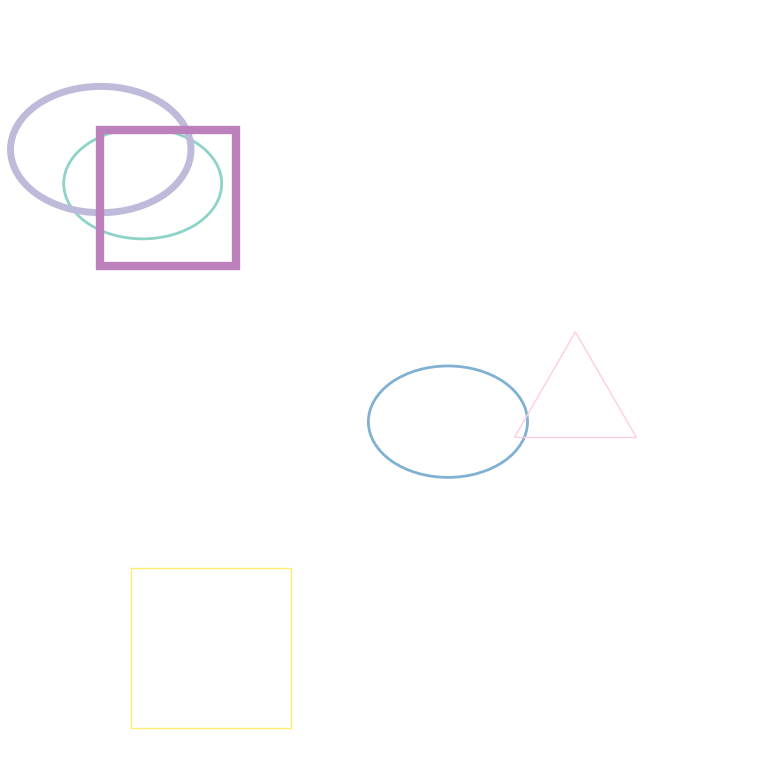[{"shape": "oval", "thickness": 1, "radius": 0.51, "center": [0.185, 0.762]}, {"shape": "oval", "thickness": 2.5, "radius": 0.59, "center": [0.131, 0.806]}, {"shape": "oval", "thickness": 1, "radius": 0.52, "center": [0.582, 0.452]}, {"shape": "triangle", "thickness": 0.5, "radius": 0.46, "center": [0.747, 0.478]}, {"shape": "square", "thickness": 3, "radius": 0.44, "center": [0.218, 0.743]}, {"shape": "square", "thickness": 0.5, "radius": 0.52, "center": [0.274, 0.158]}]